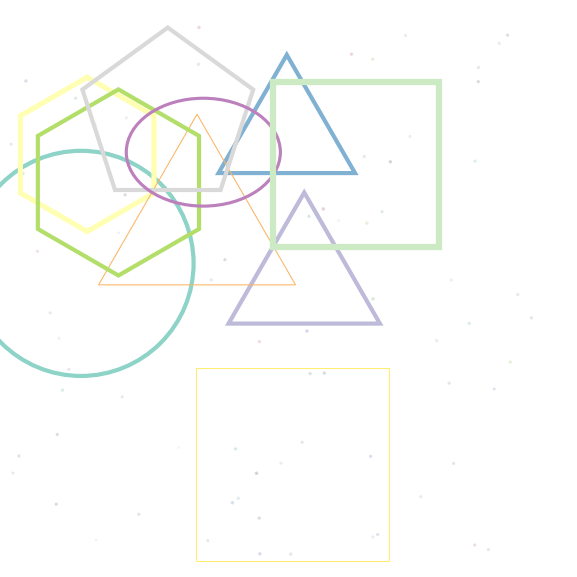[{"shape": "circle", "thickness": 2, "radius": 0.97, "center": [0.14, 0.543]}, {"shape": "hexagon", "thickness": 2.5, "radius": 0.67, "center": [0.151, 0.732]}, {"shape": "triangle", "thickness": 2, "radius": 0.76, "center": [0.527, 0.514]}, {"shape": "triangle", "thickness": 2, "radius": 0.68, "center": [0.497, 0.768]}, {"shape": "triangle", "thickness": 0.5, "radius": 0.98, "center": [0.341, 0.604]}, {"shape": "hexagon", "thickness": 2, "radius": 0.81, "center": [0.205, 0.683]}, {"shape": "pentagon", "thickness": 2, "radius": 0.78, "center": [0.291, 0.796]}, {"shape": "oval", "thickness": 1.5, "radius": 0.67, "center": [0.352, 0.736]}, {"shape": "square", "thickness": 3, "radius": 0.72, "center": [0.617, 0.714]}, {"shape": "square", "thickness": 0.5, "radius": 0.84, "center": [0.506, 0.195]}]